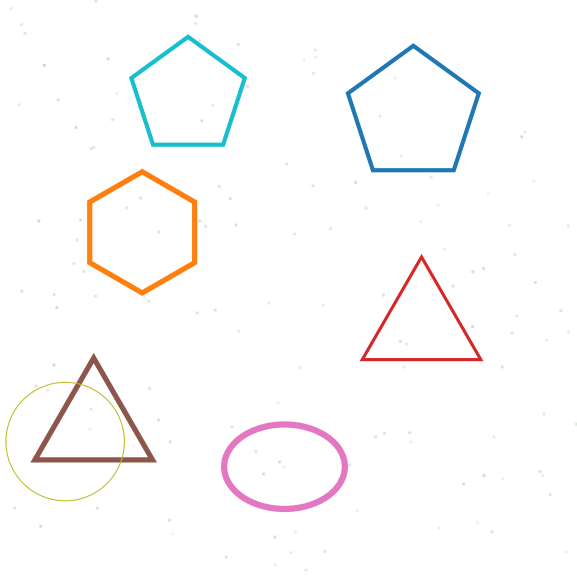[{"shape": "pentagon", "thickness": 2, "radius": 0.6, "center": [0.716, 0.801]}, {"shape": "hexagon", "thickness": 2.5, "radius": 0.52, "center": [0.246, 0.597]}, {"shape": "triangle", "thickness": 1.5, "radius": 0.59, "center": [0.73, 0.436]}, {"shape": "triangle", "thickness": 2.5, "radius": 0.59, "center": [0.162, 0.262]}, {"shape": "oval", "thickness": 3, "radius": 0.52, "center": [0.493, 0.191]}, {"shape": "circle", "thickness": 0.5, "radius": 0.51, "center": [0.113, 0.235]}, {"shape": "pentagon", "thickness": 2, "radius": 0.52, "center": [0.326, 0.832]}]